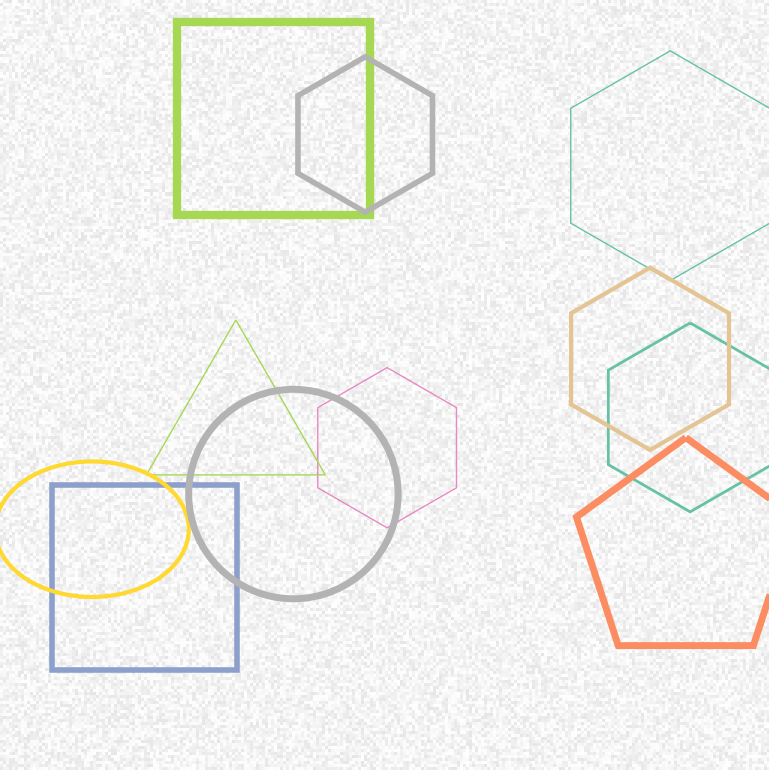[{"shape": "hexagon", "thickness": 0.5, "radius": 0.75, "center": [0.87, 0.785]}, {"shape": "hexagon", "thickness": 1, "radius": 0.61, "center": [0.896, 0.458]}, {"shape": "pentagon", "thickness": 2.5, "radius": 0.75, "center": [0.891, 0.282]}, {"shape": "square", "thickness": 2, "radius": 0.6, "center": [0.188, 0.25]}, {"shape": "hexagon", "thickness": 0.5, "radius": 0.52, "center": [0.503, 0.419]}, {"shape": "square", "thickness": 3, "radius": 0.63, "center": [0.355, 0.846]}, {"shape": "triangle", "thickness": 0.5, "radius": 0.67, "center": [0.306, 0.45]}, {"shape": "oval", "thickness": 1.5, "radius": 0.63, "center": [0.119, 0.313]}, {"shape": "hexagon", "thickness": 1.5, "radius": 0.59, "center": [0.844, 0.534]}, {"shape": "hexagon", "thickness": 2, "radius": 0.5, "center": [0.474, 0.825]}, {"shape": "circle", "thickness": 2.5, "radius": 0.68, "center": [0.381, 0.358]}]